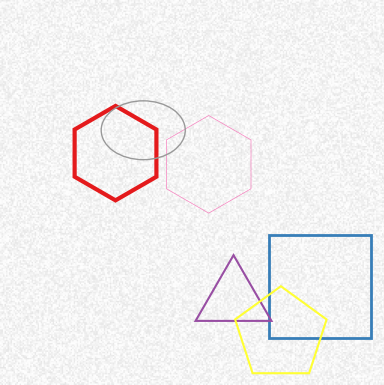[{"shape": "hexagon", "thickness": 3, "radius": 0.61, "center": [0.3, 0.602]}, {"shape": "square", "thickness": 2, "radius": 0.67, "center": [0.831, 0.256]}, {"shape": "triangle", "thickness": 1.5, "radius": 0.57, "center": [0.607, 0.223]}, {"shape": "pentagon", "thickness": 1.5, "radius": 0.62, "center": [0.73, 0.132]}, {"shape": "hexagon", "thickness": 0.5, "radius": 0.63, "center": [0.542, 0.573]}, {"shape": "oval", "thickness": 1, "radius": 0.55, "center": [0.372, 0.662]}]